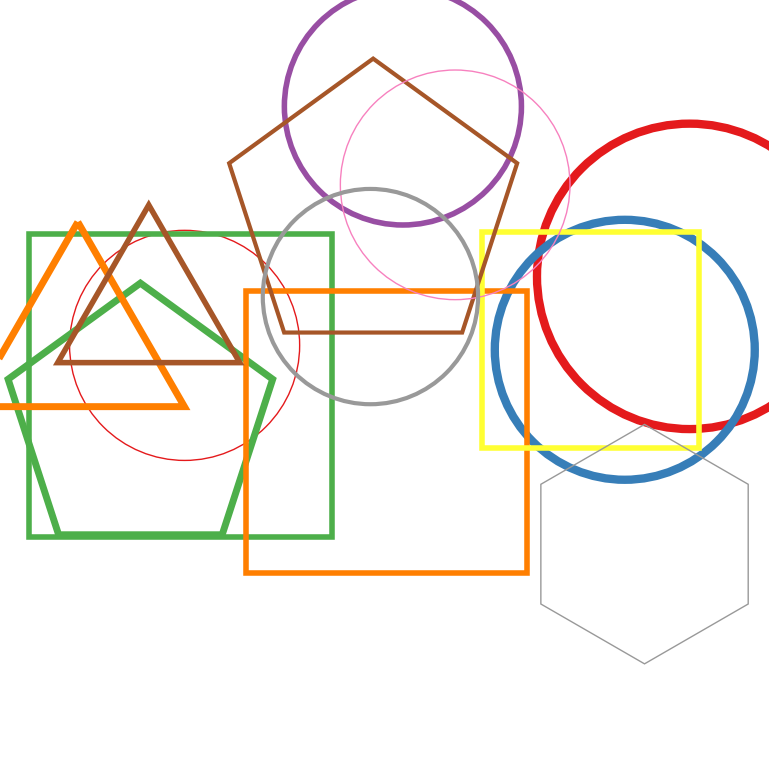[{"shape": "circle", "thickness": 0.5, "radius": 0.75, "center": [0.24, 0.551]}, {"shape": "circle", "thickness": 3, "radius": 0.99, "center": [0.896, 0.641]}, {"shape": "circle", "thickness": 3, "radius": 0.84, "center": [0.811, 0.546]}, {"shape": "pentagon", "thickness": 2.5, "radius": 0.9, "center": [0.182, 0.452]}, {"shape": "square", "thickness": 2, "radius": 0.98, "center": [0.235, 0.5]}, {"shape": "circle", "thickness": 2, "radius": 0.77, "center": [0.523, 0.862]}, {"shape": "square", "thickness": 2, "radius": 0.91, "center": [0.502, 0.439]}, {"shape": "triangle", "thickness": 2.5, "radius": 0.8, "center": [0.101, 0.552]}, {"shape": "square", "thickness": 2, "radius": 0.7, "center": [0.767, 0.559]}, {"shape": "triangle", "thickness": 2, "radius": 0.68, "center": [0.193, 0.597]}, {"shape": "pentagon", "thickness": 1.5, "radius": 0.98, "center": [0.485, 0.727]}, {"shape": "circle", "thickness": 0.5, "radius": 0.75, "center": [0.591, 0.76]}, {"shape": "hexagon", "thickness": 0.5, "radius": 0.78, "center": [0.837, 0.293]}, {"shape": "circle", "thickness": 1.5, "radius": 0.7, "center": [0.481, 0.615]}]